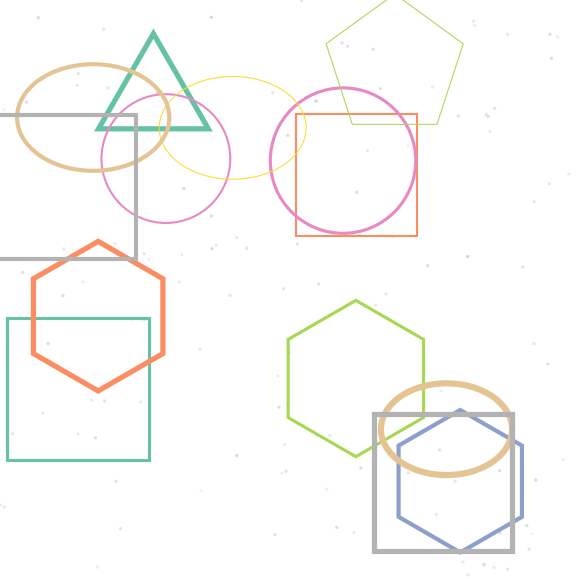[{"shape": "square", "thickness": 1.5, "radius": 0.62, "center": [0.135, 0.326]}, {"shape": "triangle", "thickness": 2.5, "radius": 0.55, "center": [0.266, 0.831]}, {"shape": "hexagon", "thickness": 2.5, "radius": 0.65, "center": [0.17, 0.452]}, {"shape": "square", "thickness": 1, "radius": 0.53, "center": [0.617, 0.695]}, {"shape": "hexagon", "thickness": 2, "radius": 0.62, "center": [0.797, 0.166]}, {"shape": "circle", "thickness": 1.5, "radius": 0.63, "center": [0.594, 0.721]}, {"shape": "circle", "thickness": 1, "radius": 0.56, "center": [0.287, 0.725]}, {"shape": "hexagon", "thickness": 1.5, "radius": 0.68, "center": [0.616, 0.344]}, {"shape": "pentagon", "thickness": 0.5, "radius": 0.62, "center": [0.683, 0.885]}, {"shape": "oval", "thickness": 0.5, "radius": 0.64, "center": [0.403, 0.778]}, {"shape": "oval", "thickness": 3, "radius": 0.57, "center": [0.773, 0.256]}, {"shape": "oval", "thickness": 2, "radius": 0.66, "center": [0.161, 0.796]}, {"shape": "square", "thickness": 2, "radius": 0.63, "center": [0.111, 0.675]}, {"shape": "square", "thickness": 2.5, "radius": 0.6, "center": [0.767, 0.164]}]